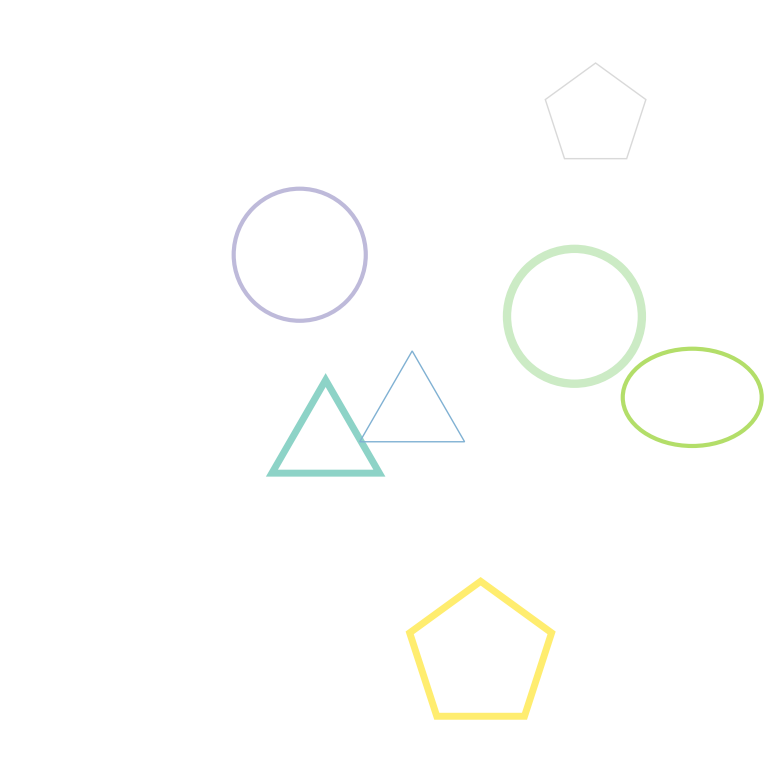[{"shape": "triangle", "thickness": 2.5, "radius": 0.4, "center": [0.423, 0.426]}, {"shape": "circle", "thickness": 1.5, "radius": 0.43, "center": [0.389, 0.669]}, {"shape": "triangle", "thickness": 0.5, "radius": 0.39, "center": [0.535, 0.466]}, {"shape": "oval", "thickness": 1.5, "radius": 0.45, "center": [0.899, 0.484]}, {"shape": "pentagon", "thickness": 0.5, "radius": 0.34, "center": [0.773, 0.849]}, {"shape": "circle", "thickness": 3, "radius": 0.44, "center": [0.746, 0.589]}, {"shape": "pentagon", "thickness": 2.5, "radius": 0.48, "center": [0.624, 0.148]}]